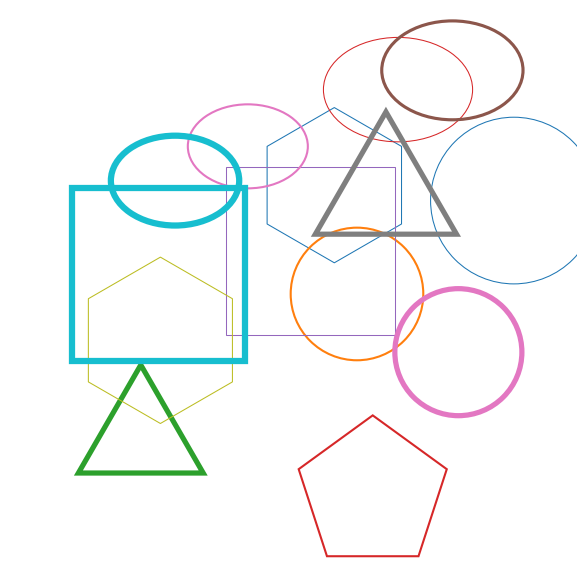[{"shape": "hexagon", "thickness": 0.5, "radius": 0.67, "center": [0.579, 0.678]}, {"shape": "circle", "thickness": 0.5, "radius": 0.72, "center": [0.89, 0.652]}, {"shape": "circle", "thickness": 1, "radius": 0.57, "center": [0.618, 0.49]}, {"shape": "triangle", "thickness": 2.5, "radius": 0.62, "center": [0.244, 0.242]}, {"shape": "pentagon", "thickness": 1, "radius": 0.67, "center": [0.645, 0.145]}, {"shape": "oval", "thickness": 0.5, "radius": 0.65, "center": [0.689, 0.844]}, {"shape": "square", "thickness": 0.5, "radius": 0.73, "center": [0.538, 0.564]}, {"shape": "oval", "thickness": 1.5, "radius": 0.61, "center": [0.783, 0.877]}, {"shape": "circle", "thickness": 2.5, "radius": 0.55, "center": [0.794, 0.389]}, {"shape": "oval", "thickness": 1, "radius": 0.52, "center": [0.429, 0.746]}, {"shape": "triangle", "thickness": 2.5, "radius": 0.71, "center": [0.668, 0.664]}, {"shape": "hexagon", "thickness": 0.5, "radius": 0.72, "center": [0.278, 0.41]}, {"shape": "square", "thickness": 3, "radius": 0.75, "center": [0.274, 0.524]}, {"shape": "oval", "thickness": 3, "radius": 0.56, "center": [0.303, 0.686]}]